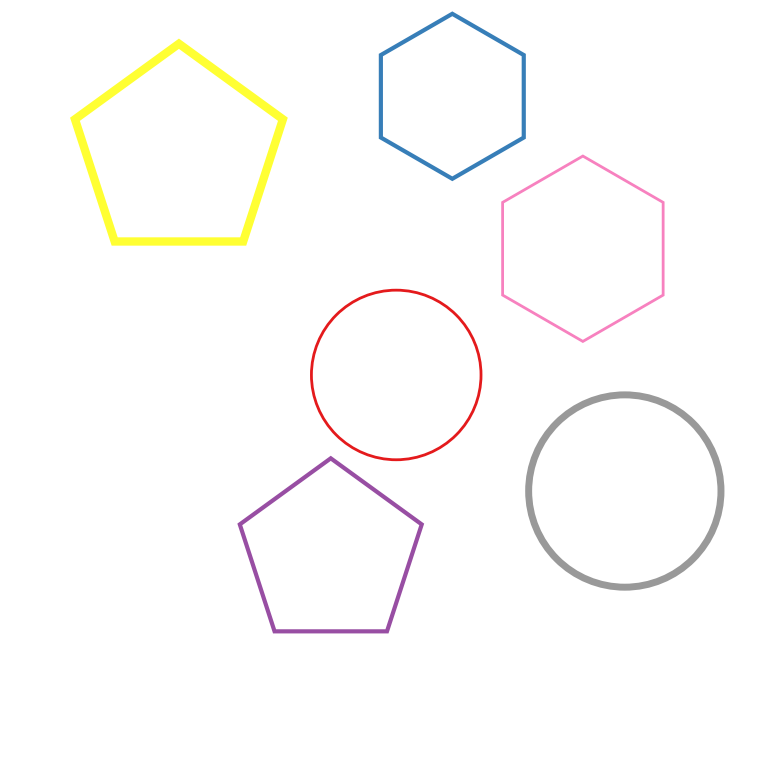[{"shape": "circle", "thickness": 1, "radius": 0.55, "center": [0.515, 0.513]}, {"shape": "hexagon", "thickness": 1.5, "radius": 0.54, "center": [0.587, 0.875]}, {"shape": "pentagon", "thickness": 1.5, "radius": 0.62, "center": [0.43, 0.281]}, {"shape": "pentagon", "thickness": 3, "radius": 0.71, "center": [0.232, 0.801]}, {"shape": "hexagon", "thickness": 1, "radius": 0.6, "center": [0.757, 0.677]}, {"shape": "circle", "thickness": 2.5, "radius": 0.62, "center": [0.811, 0.362]}]